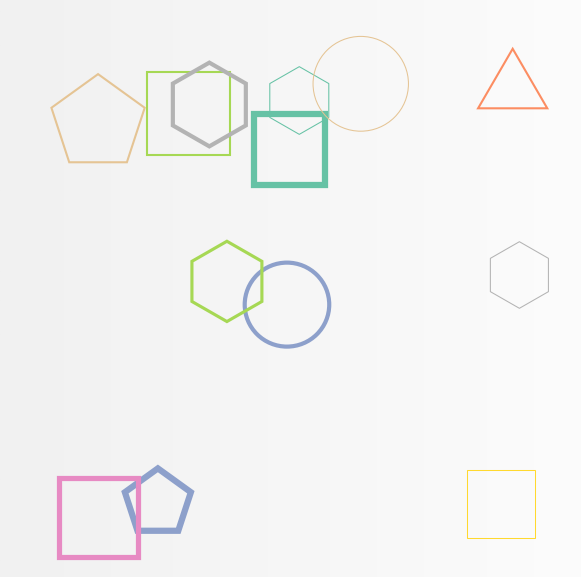[{"shape": "hexagon", "thickness": 0.5, "radius": 0.29, "center": [0.515, 0.825]}, {"shape": "square", "thickness": 3, "radius": 0.31, "center": [0.498, 0.74]}, {"shape": "triangle", "thickness": 1, "radius": 0.34, "center": [0.882, 0.846]}, {"shape": "circle", "thickness": 2, "radius": 0.36, "center": [0.494, 0.472]}, {"shape": "pentagon", "thickness": 3, "radius": 0.3, "center": [0.272, 0.128]}, {"shape": "square", "thickness": 2.5, "radius": 0.34, "center": [0.17, 0.103]}, {"shape": "hexagon", "thickness": 1.5, "radius": 0.35, "center": [0.39, 0.512]}, {"shape": "square", "thickness": 1, "radius": 0.36, "center": [0.325, 0.802]}, {"shape": "square", "thickness": 0.5, "radius": 0.29, "center": [0.862, 0.126]}, {"shape": "pentagon", "thickness": 1, "radius": 0.42, "center": [0.169, 0.786]}, {"shape": "circle", "thickness": 0.5, "radius": 0.41, "center": [0.621, 0.854]}, {"shape": "hexagon", "thickness": 0.5, "radius": 0.29, "center": [0.894, 0.523]}, {"shape": "hexagon", "thickness": 2, "radius": 0.36, "center": [0.36, 0.818]}]